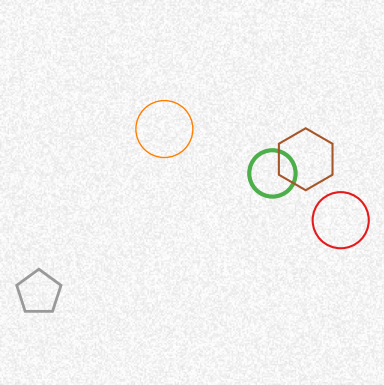[{"shape": "circle", "thickness": 1.5, "radius": 0.36, "center": [0.885, 0.428]}, {"shape": "circle", "thickness": 3, "radius": 0.3, "center": [0.708, 0.55]}, {"shape": "circle", "thickness": 1, "radius": 0.37, "center": [0.427, 0.665]}, {"shape": "hexagon", "thickness": 1.5, "radius": 0.4, "center": [0.794, 0.586]}, {"shape": "pentagon", "thickness": 2, "radius": 0.3, "center": [0.101, 0.24]}]